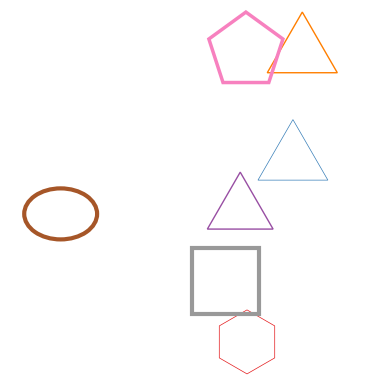[{"shape": "hexagon", "thickness": 0.5, "radius": 0.42, "center": [0.642, 0.112]}, {"shape": "triangle", "thickness": 0.5, "radius": 0.52, "center": [0.761, 0.585]}, {"shape": "triangle", "thickness": 1, "radius": 0.49, "center": [0.624, 0.454]}, {"shape": "triangle", "thickness": 1, "radius": 0.53, "center": [0.785, 0.864]}, {"shape": "oval", "thickness": 3, "radius": 0.47, "center": [0.158, 0.444]}, {"shape": "pentagon", "thickness": 2.5, "radius": 0.51, "center": [0.639, 0.867]}, {"shape": "square", "thickness": 3, "radius": 0.43, "center": [0.586, 0.27]}]